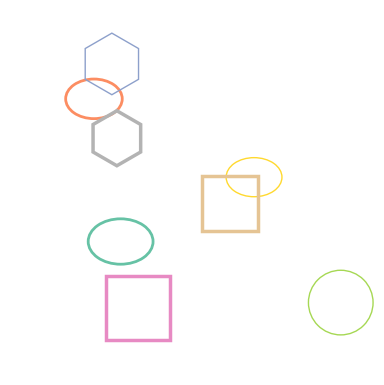[{"shape": "oval", "thickness": 2, "radius": 0.42, "center": [0.313, 0.373]}, {"shape": "oval", "thickness": 2, "radius": 0.37, "center": [0.244, 0.743]}, {"shape": "hexagon", "thickness": 1, "radius": 0.4, "center": [0.291, 0.834]}, {"shape": "square", "thickness": 2.5, "radius": 0.41, "center": [0.358, 0.201]}, {"shape": "circle", "thickness": 1, "radius": 0.42, "center": [0.885, 0.214]}, {"shape": "oval", "thickness": 1, "radius": 0.36, "center": [0.66, 0.54]}, {"shape": "square", "thickness": 2.5, "radius": 0.36, "center": [0.597, 0.472]}, {"shape": "hexagon", "thickness": 2.5, "radius": 0.36, "center": [0.304, 0.641]}]